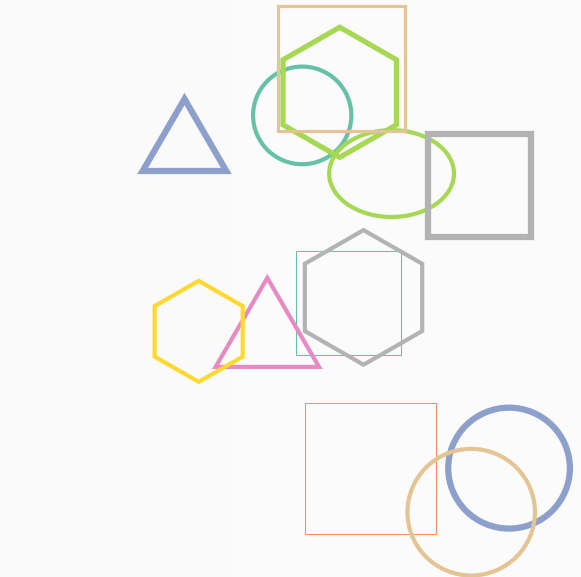[{"shape": "circle", "thickness": 2, "radius": 0.42, "center": [0.52, 0.799]}, {"shape": "square", "thickness": 0.5, "radius": 0.45, "center": [0.599, 0.474]}, {"shape": "square", "thickness": 0.5, "radius": 0.57, "center": [0.637, 0.188]}, {"shape": "circle", "thickness": 3, "radius": 0.52, "center": [0.876, 0.189]}, {"shape": "triangle", "thickness": 3, "radius": 0.42, "center": [0.317, 0.745]}, {"shape": "triangle", "thickness": 2, "radius": 0.51, "center": [0.46, 0.415]}, {"shape": "oval", "thickness": 2, "radius": 0.54, "center": [0.674, 0.699]}, {"shape": "hexagon", "thickness": 2.5, "radius": 0.56, "center": [0.584, 0.839]}, {"shape": "hexagon", "thickness": 2, "radius": 0.44, "center": [0.342, 0.425]}, {"shape": "square", "thickness": 1.5, "radius": 0.54, "center": [0.587, 0.88]}, {"shape": "circle", "thickness": 2, "radius": 0.55, "center": [0.811, 0.112]}, {"shape": "square", "thickness": 3, "radius": 0.45, "center": [0.825, 0.677]}, {"shape": "hexagon", "thickness": 2, "radius": 0.58, "center": [0.625, 0.484]}]